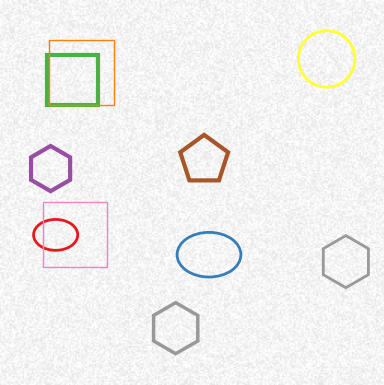[{"shape": "oval", "thickness": 2, "radius": 0.29, "center": [0.145, 0.39]}, {"shape": "oval", "thickness": 2, "radius": 0.41, "center": [0.543, 0.338]}, {"shape": "square", "thickness": 3, "radius": 0.33, "center": [0.188, 0.792]}, {"shape": "hexagon", "thickness": 3, "radius": 0.29, "center": [0.131, 0.562]}, {"shape": "square", "thickness": 1, "radius": 0.43, "center": [0.211, 0.812]}, {"shape": "circle", "thickness": 2, "radius": 0.37, "center": [0.848, 0.847]}, {"shape": "pentagon", "thickness": 3, "radius": 0.33, "center": [0.53, 0.584]}, {"shape": "square", "thickness": 1, "radius": 0.42, "center": [0.195, 0.391]}, {"shape": "hexagon", "thickness": 2, "radius": 0.34, "center": [0.898, 0.32]}, {"shape": "hexagon", "thickness": 2.5, "radius": 0.33, "center": [0.456, 0.148]}]